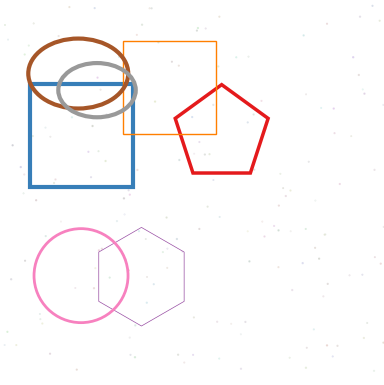[{"shape": "pentagon", "thickness": 2.5, "radius": 0.63, "center": [0.576, 0.653]}, {"shape": "square", "thickness": 3, "radius": 0.67, "center": [0.213, 0.648]}, {"shape": "hexagon", "thickness": 0.5, "radius": 0.64, "center": [0.367, 0.281]}, {"shape": "square", "thickness": 1, "radius": 0.61, "center": [0.44, 0.773]}, {"shape": "oval", "thickness": 3, "radius": 0.65, "center": [0.203, 0.809]}, {"shape": "circle", "thickness": 2, "radius": 0.61, "center": [0.21, 0.284]}, {"shape": "oval", "thickness": 3, "radius": 0.5, "center": [0.252, 0.766]}]